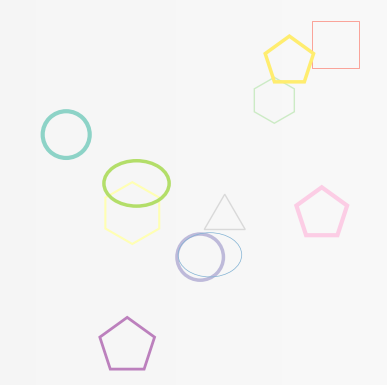[{"shape": "circle", "thickness": 3, "radius": 0.3, "center": [0.171, 0.65]}, {"shape": "hexagon", "thickness": 1.5, "radius": 0.4, "center": [0.341, 0.447]}, {"shape": "circle", "thickness": 2.5, "radius": 0.3, "center": [0.517, 0.332]}, {"shape": "square", "thickness": 0.5, "radius": 0.3, "center": [0.867, 0.884]}, {"shape": "oval", "thickness": 0.5, "radius": 0.41, "center": [0.542, 0.338]}, {"shape": "oval", "thickness": 2.5, "radius": 0.42, "center": [0.352, 0.524]}, {"shape": "pentagon", "thickness": 3, "radius": 0.34, "center": [0.83, 0.445]}, {"shape": "triangle", "thickness": 1, "radius": 0.31, "center": [0.58, 0.434]}, {"shape": "pentagon", "thickness": 2, "radius": 0.37, "center": [0.328, 0.101]}, {"shape": "hexagon", "thickness": 1, "radius": 0.3, "center": [0.708, 0.739]}, {"shape": "pentagon", "thickness": 2.5, "radius": 0.33, "center": [0.747, 0.841]}]